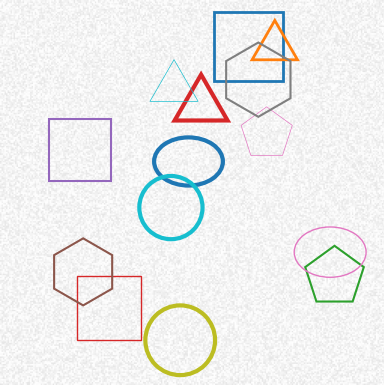[{"shape": "square", "thickness": 2, "radius": 0.45, "center": [0.645, 0.878]}, {"shape": "oval", "thickness": 3, "radius": 0.45, "center": [0.49, 0.581]}, {"shape": "triangle", "thickness": 2, "radius": 0.34, "center": [0.714, 0.879]}, {"shape": "pentagon", "thickness": 1.5, "radius": 0.4, "center": [0.869, 0.282]}, {"shape": "triangle", "thickness": 3, "radius": 0.4, "center": [0.522, 0.727]}, {"shape": "square", "thickness": 1, "radius": 0.42, "center": [0.283, 0.2]}, {"shape": "square", "thickness": 1.5, "radius": 0.4, "center": [0.208, 0.61]}, {"shape": "hexagon", "thickness": 1.5, "radius": 0.44, "center": [0.216, 0.294]}, {"shape": "pentagon", "thickness": 0.5, "radius": 0.35, "center": [0.693, 0.653]}, {"shape": "oval", "thickness": 1, "radius": 0.47, "center": [0.858, 0.345]}, {"shape": "hexagon", "thickness": 1.5, "radius": 0.48, "center": [0.671, 0.793]}, {"shape": "circle", "thickness": 3, "radius": 0.45, "center": [0.468, 0.116]}, {"shape": "triangle", "thickness": 0.5, "radius": 0.36, "center": [0.452, 0.773]}, {"shape": "circle", "thickness": 3, "radius": 0.41, "center": [0.444, 0.461]}]